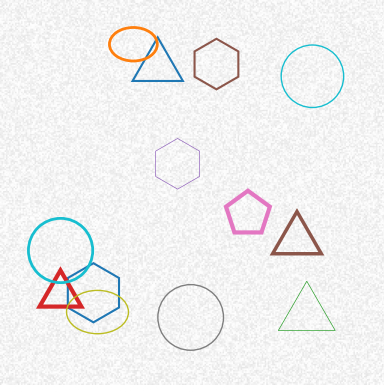[{"shape": "triangle", "thickness": 1.5, "radius": 0.38, "center": [0.41, 0.827]}, {"shape": "hexagon", "thickness": 1.5, "radius": 0.38, "center": [0.243, 0.24]}, {"shape": "oval", "thickness": 2, "radius": 0.31, "center": [0.346, 0.885]}, {"shape": "triangle", "thickness": 0.5, "radius": 0.43, "center": [0.797, 0.184]}, {"shape": "triangle", "thickness": 3, "radius": 0.31, "center": [0.157, 0.235]}, {"shape": "hexagon", "thickness": 0.5, "radius": 0.33, "center": [0.461, 0.575]}, {"shape": "hexagon", "thickness": 1.5, "radius": 0.33, "center": [0.562, 0.834]}, {"shape": "triangle", "thickness": 2.5, "radius": 0.37, "center": [0.771, 0.377]}, {"shape": "pentagon", "thickness": 3, "radius": 0.3, "center": [0.644, 0.445]}, {"shape": "circle", "thickness": 1, "radius": 0.43, "center": [0.495, 0.175]}, {"shape": "oval", "thickness": 1, "radius": 0.4, "center": [0.253, 0.189]}, {"shape": "circle", "thickness": 2, "radius": 0.42, "center": [0.157, 0.349]}, {"shape": "circle", "thickness": 1, "radius": 0.41, "center": [0.812, 0.802]}]